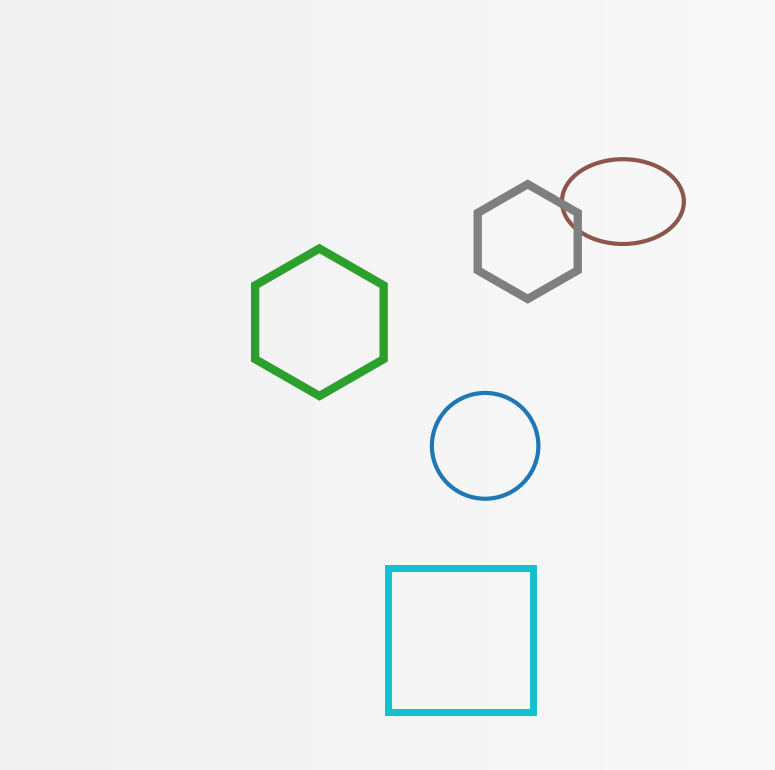[{"shape": "circle", "thickness": 1.5, "radius": 0.34, "center": [0.626, 0.421]}, {"shape": "hexagon", "thickness": 3, "radius": 0.48, "center": [0.412, 0.581]}, {"shape": "oval", "thickness": 1.5, "radius": 0.39, "center": [0.804, 0.738]}, {"shape": "hexagon", "thickness": 3, "radius": 0.37, "center": [0.681, 0.686]}, {"shape": "square", "thickness": 2.5, "radius": 0.47, "center": [0.594, 0.169]}]